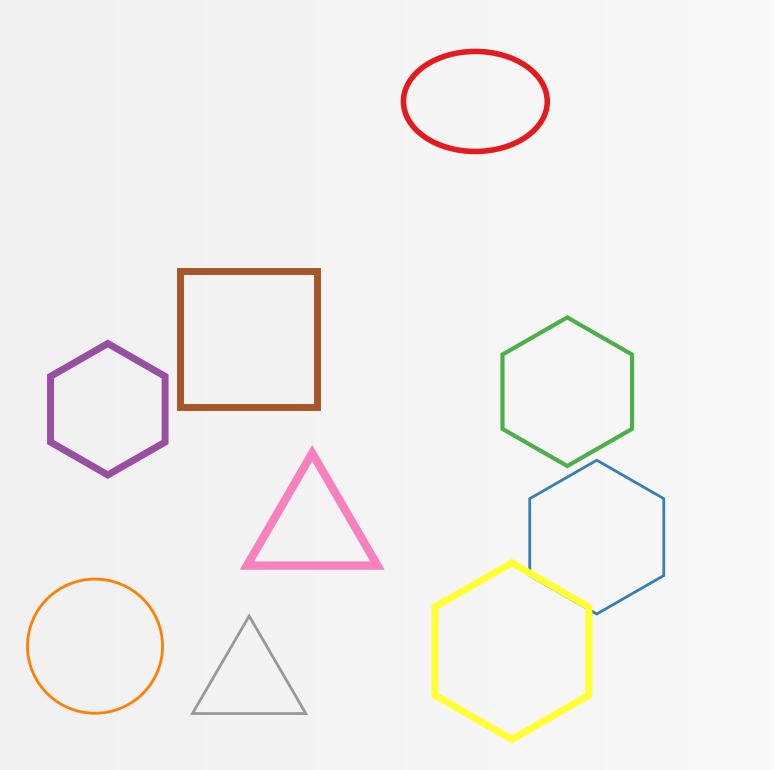[{"shape": "oval", "thickness": 2, "radius": 0.46, "center": [0.613, 0.868]}, {"shape": "hexagon", "thickness": 1, "radius": 0.5, "center": [0.77, 0.302]}, {"shape": "hexagon", "thickness": 1.5, "radius": 0.48, "center": [0.732, 0.491]}, {"shape": "hexagon", "thickness": 2.5, "radius": 0.43, "center": [0.139, 0.469]}, {"shape": "circle", "thickness": 1, "radius": 0.44, "center": [0.123, 0.161]}, {"shape": "hexagon", "thickness": 2.5, "radius": 0.57, "center": [0.661, 0.154]}, {"shape": "square", "thickness": 2.5, "radius": 0.44, "center": [0.321, 0.56]}, {"shape": "triangle", "thickness": 3, "radius": 0.49, "center": [0.403, 0.314]}, {"shape": "triangle", "thickness": 1, "radius": 0.42, "center": [0.321, 0.116]}]